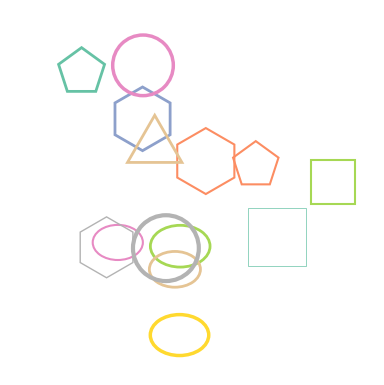[{"shape": "pentagon", "thickness": 2, "radius": 0.31, "center": [0.212, 0.813]}, {"shape": "square", "thickness": 0.5, "radius": 0.38, "center": [0.719, 0.384]}, {"shape": "hexagon", "thickness": 1.5, "radius": 0.43, "center": [0.535, 0.582]}, {"shape": "pentagon", "thickness": 1.5, "radius": 0.31, "center": [0.664, 0.571]}, {"shape": "hexagon", "thickness": 2, "radius": 0.41, "center": [0.37, 0.691]}, {"shape": "oval", "thickness": 1.5, "radius": 0.33, "center": [0.306, 0.37]}, {"shape": "circle", "thickness": 2.5, "radius": 0.39, "center": [0.371, 0.83]}, {"shape": "square", "thickness": 1.5, "radius": 0.29, "center": [0.865, 0.528]}, {"shape": "oval", "thickness": 2, "radius": 0.39, "center": [0.468, 0.361]}, {"shape": "oval", "thickness": 2.5, "radius": 0.38, "center": [0.466, 0.13]}, {"shape": "triangle", "thickness": 2, "radius": 0.41, "center": [0.402, 0.619]}, {"shape": "oval", "thickness": 2, "radius": 0.33, "center": [0.454, 0.3]}, {"shape": "hexagon", "thickness": 1, "radius": 0.4, "center": [0.277, 0.358]}, {"shape": "circle", "thickness": 3, "radius": 0.43, "center": [0.431, 0.355]}]